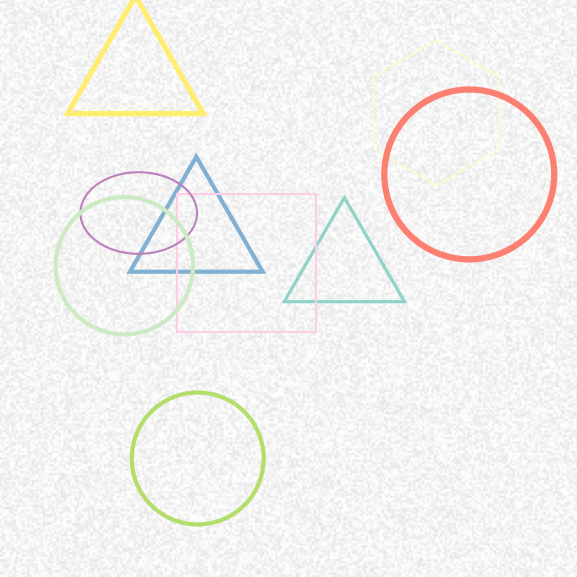[{"shape": "triangle", "thickness": 1.5, "radius": 0.6, "center": [0.596, 0.537]}, {"shape": "hexagon", "thickness": 0.5, "radius": 0.63, "center": [0.756, 0.804]}, {"shape": "circle", "thickness": 3, "radius": 0.74, "center": [0.813, 0.697]}, {"shape": "triangle", "thickness": 2, "radius": 0.66, "center": [0.34, 0.595]}, {"shape": "circle", "thickness": 2, "radius": 0.57, "center": [0.342, 0.205]}, {"shape": "square", "thickness": 1, "radius": 0.6, "center": [0.426, 0.543]}, {"shape": "oval", "thickness": 1, "radius": 0.5, "center": [0.24, 0.63]}, {"shape": "circle", "thickness": 2, "radius": 0.6, "center": [0.215, 0.539]}, {"shape": "triangle", "thickness": 2.5, "radius": 0.68, "center": [0.235, 0.87]}]